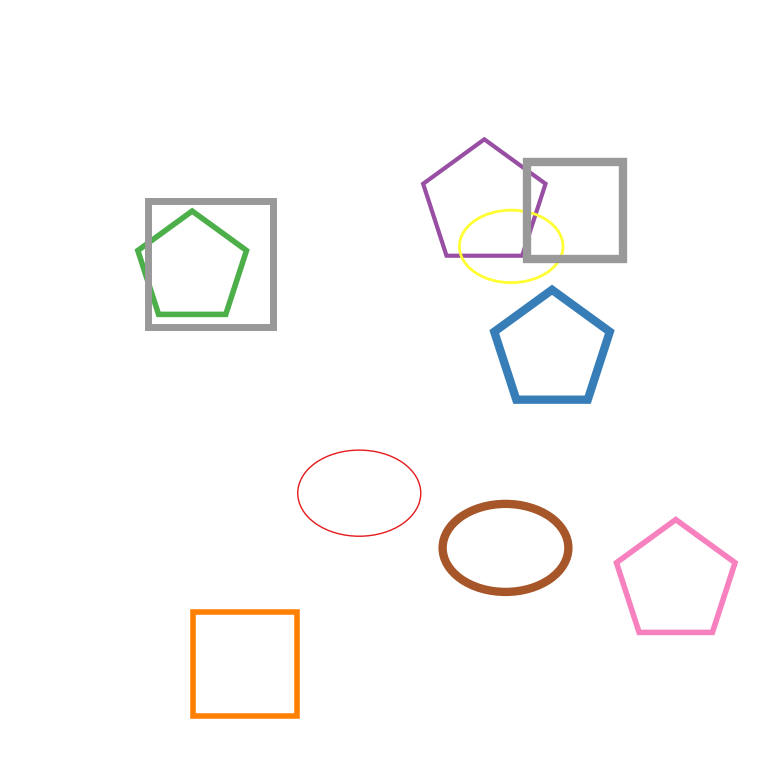[{"shape": "oval", "thickness": 0.5, "radius": 0.4, "center": [0.467, 0.36]}, {"shape": "pentagon", "thickness": 3, "radius": 0.39, "center": [0.717, 0.545]}, {"shape": "pentagon", "thickness": 2, "radius": 0.37, "center": [0.25, 0.652]}, {"shape": "pentagon", "thickness": 1.5, "radius": 0.42, "center": [0.629, 0.735]}, {"shape": "square", "thickness": 2, "radius": 0.34, "center": [0.319, 0.138]}, {"shape": "oval", "thickness": 1, "radius": 0.34, "center": [0.664, 0.68]}, {"shape": "oval", "thickness": 3, "radius": 0.41, "center": [0.656, 0.288]}, {"shape": "pentagon", "thickness": 2, "radius": 0.4, "center": [0.878, 0.244]}, {"shape": "square", "thickness": 3, "radius": 0.31, "center": [0.746, 0.726]}, {"shape": "square", "thickness": 2.5, "radius": 0.41, "center": [0.273, 0.657]}]